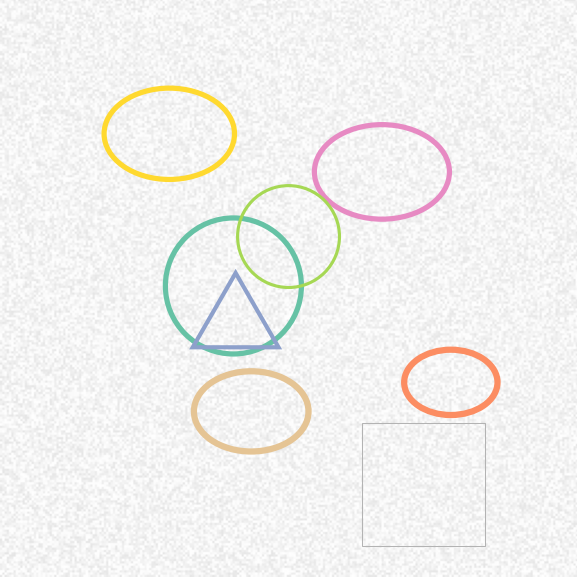[{"shape": "circle", "thickness": 2.5, "radius": 0.59, "center": [0.404, 0.504]}, {"shape": "oval", "thickness": 3, "radius": 0.4, "center": [0.781, 0.337]}, {"shape": "triangle", "thickness": 2, "radius": 0.43, "center": [0.408, 0.441]}, {"shape": "oval", "thickness": 2.5, "radius": 0.58, "center": [0.661, 0.701]}, {"shape": "circle", "thickness": 1.5, "radius": 0.44, "center": [0.5, 0.59]}, {"shape": "oval", "thickness": 2.5, "radius": 0.56, "center": [0.293, 0.767]}, {"shape": "oval", "thickness": 3, "radius": 0.5, "center": [0.435, 0.287]}, {"shape": "square", "thickness": 0.5, "radius": 0.54, "center": [0.734, 0.16]}]